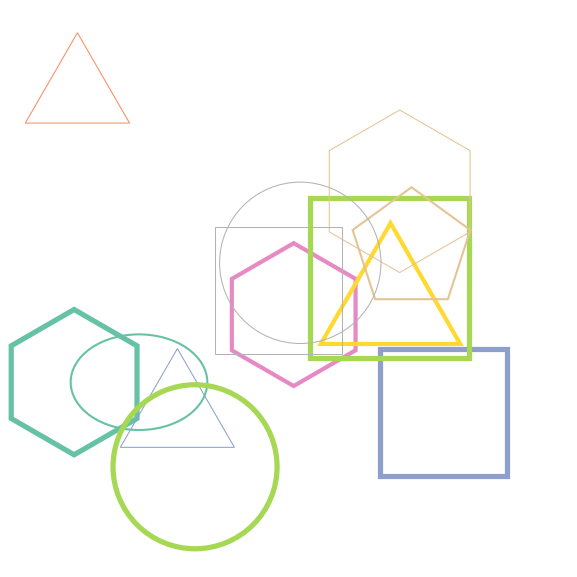[{"shape": "hexagon", "thickness": 2.5, "radius": 0.63, "center": [0.128, 0.337]}, {"shape": "oval", "thickness": 1, "radius": 0.59, "center": [0.241, 0.337]}, {"shape": "triangle", "thickness": 0.5, "radius": 0.52, "center": [0.134, 0.838]}, {"shape": "triangle", "thickness": 0.5, "radius": 0.57, "center": [0.307, 0.282]}, {"shape": "square", "thickness": 2.5, "radius": 0.55, "center": [0.768, 0.285]}, {"shape": "hexagon", "thickness": 2, "radius": 0.62, "center": [0.509, 0.454]}, {"shape": "square", "thickness": 2.5, "radius": 0.69, "center": [0.674, 0.518]}, {"shape": "circle", "thickness": 2.5, "radius": 0.71, "center": [0.338, 0.191]}, {"shape": "triangle", "thickness": 2, "radius": 0.7, "center": [0.676, 0.473]}, {"shape": "hexagon", "thickness": 0.5, "radius": 0.7, "center": [0.692, 0.668]}, {"shape": "pentagon", "thickness": 1, "radius": 0.54, "center": [0.713, 0.568]}, {"shape": "circle", "thickness": 0.5, "radius": 0.7, "center": [0.52, 0.544]}, {"shape": "square", "thickness": 0.5, "radius": 0.55, "center": [0.482, 0.497]}]